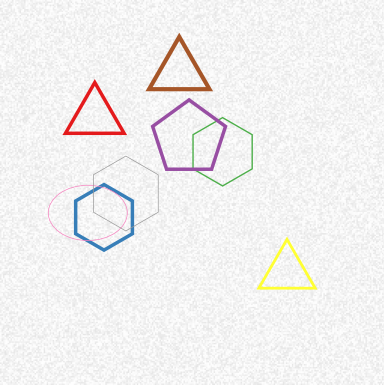[{"shape": "triangle", "thickness": 2.5, "radius": 0.44, "center": [0.246, 0.698]}, {"shape": "hexagon", "thickness": 2.5, "radius": 0.43, "center": [0.27, 0.435]}, {"shape": "hexagon", "thickness": 1, "radius": 0.44, "center": [0.578, 0.606]}, {"shape": "pentagon", "thickness": 2.5, "radius": 0.5, "center": [0.491, 0.641]}, {"shape": "triangle", "thickness": 2, "radius": 0.42, "center": [0.745, 0.294]}, {"shape": "triangle", "thickness": 3, "radius": 0.45, "center": [0.466, 0.814]}, {"shape": "oval", "thickness": 0.5, "radius": 0.51, "center": [0.228, 0.447]}, {"shape": "hexagon", "thickness": 0.5, "radius": 0.49, "center": [0.327, 0.497]}]